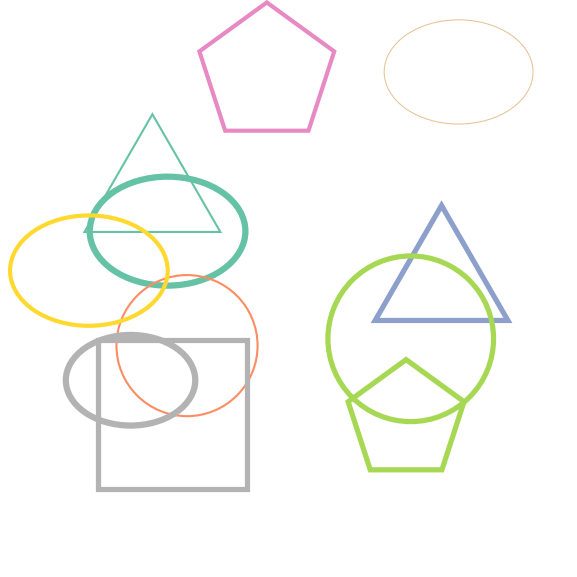[{"shape": "oval", "thickness": 3, "radius": 0.67, "center": [0.29, 0.599]}, {"shape": "triangle", "thickness": 1, "radius": 0.68, "center": [0.264, 0.665]}, {"shape": "circle", "thickness": 1, "radius": 0.61, "center": [0.324, 0.401]}, {"shape": "triangle", "thickness": 2.5, "radius": 0.66, "center": [0.765, 0.511]}, {"shape": "pentagon", "thickness": 2, "radius": 0.61, "center": [0.462, 0.872]}, {"shape": "circle", "thickness": 2.5, "radius": 0.72, "center": [0.711, 0.413]}, {"shape": "pentagon", "thickness": 2.5, "radius": 0.53, "center": [0.703, 0.271]}, {"shape": "oval", "thickness": 2, "radius": 0.68, "center": [0.154, 0.531]}, {"shape": "oval", "thickness": 0.5, "radius": 0.64, "center": [0.794, 0.875]}, {"shape": "square", "thickness": 2.5, "radius": 0.64, "center": [0.299, 0.281]}, {"shape": "oval", "thickness": 3, "radius": 0.56, "center": [0.226, 0.341]}]